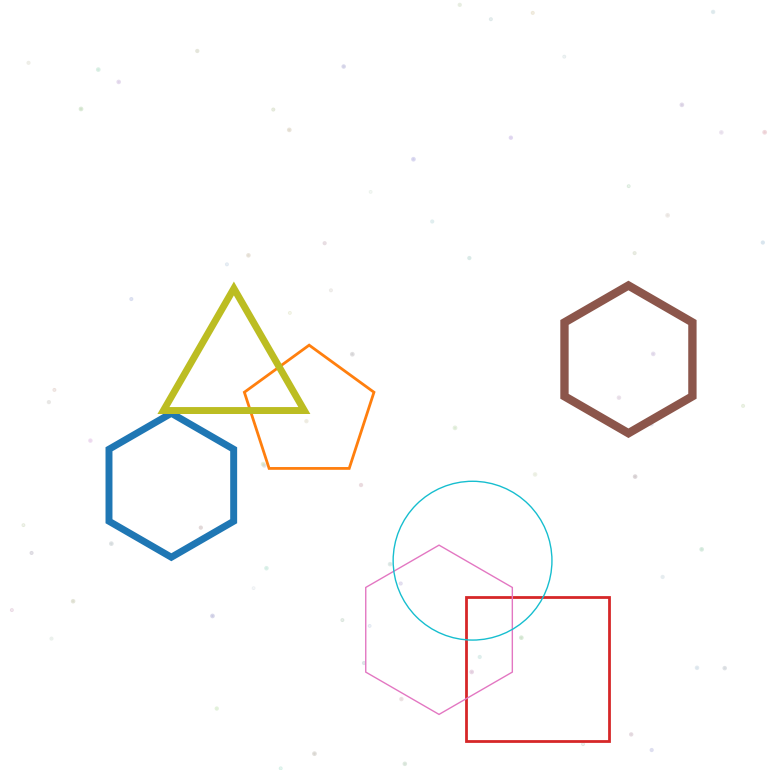[{"shape": "hexagon", "thickness": 2.5, "radius": 0.47, "center": [0.223, 0.37]}, {"shape": "pentagon", "thickness": 1, "radius": 0.44, "center": [0.402, 0.463]}, {"shape": "square", "thickness": 1, "radius": 0.47, "center": [0.698, 0.131]}, {"shape": "hexagon", "thickness": 3, "radius": 0.48, "center": [0.816, 0.533]}, {"shape": "hexagon", "thickness": 0.5, "radius": 0.55, "center": [0.57, 0.182]}, {"shape": "triangle", "thickness": 2.5, "radius": 0.53, "center": [0.304, 0.52]}, {"shape": "circle", "thickness": 0.5, "radius": 0.52, "center": [0.614, 0.272]}]